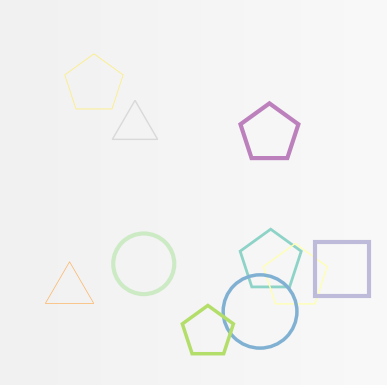[{"shape": "pentagon", "thickness": 2, "radius": 0.41, "center": [0.699, 0.322]}, {"shape": "pentagon", "thickness": 1, "radius": 0.43, "center": [0.762, 0.281]}, {"shape": "square", "thickness": 3, "radius": 0.35, "center": [0.882, 0.301]}, {"shape": "circle", "thickness": 2.5, "radius": 0.48, "center": [0.671, 0.191]}, {"shape": "triangle", "thickness": 0.5, "radius": 0.36, "center": [0.18, 0.248]}, {"shape": "pentagon", "thickness": 2.5, "radius": 0.35, "center": [0.536, 0.137]}, {"shape": "triangle", "thickness": 1, "radius": 0.34, "center": [0.348, 0.672]}, {"shape": "pentagon", "thickness": 3, "radius": 0.39, "center": [0.695, 0.653]}, {"shape": "circle", "thickness": 3, "radius": 0.39, "center": [0.371, 0.315]}, {"shape": "pentagon", "thickness": 0.5, "radius": 0.4, "center": [0.243, 0.781]}]